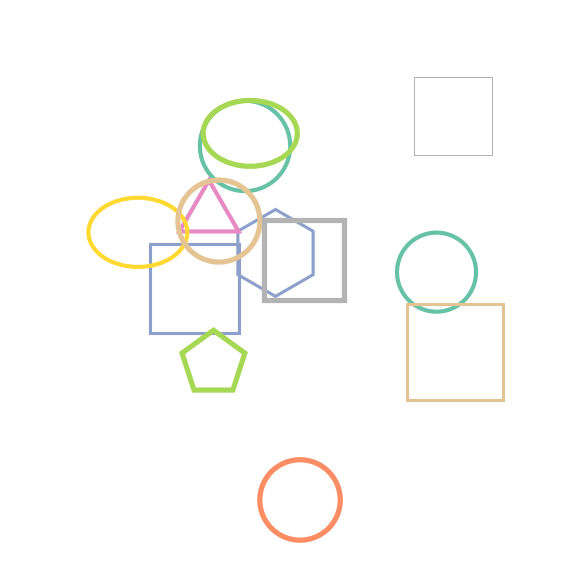[{"shape": "circle", "thickness": 2, "radius": 0.34, "center": [0.756, 0.528]}, {"shape": "circle", "thickness": 2, "radius": 0.39, "center": [0.424, 0.746]}, {"shape": "circle", "thickness": 2.5, "radius": 0.35, "center": [0.52, 0.133]}, {"shape": "square", "thickness": 1.5, "radius": 0.39, "center": [0.337, 0.5]}, {"shape": "hexagon", "thickness": 1.5, "radius": 0.38, "center": [0.477, 0.561]}, {"shape": "triangle", "thickness": 2, "radius": 0.3, "center": [0.362, 0.628]}, {"shape": "pentagon", "thickness": 2.5, "radius": 0.29, "center": [0.37, 0.37]}, {"shape": "oval", "thickness": 2.5, "radius": 0.41, "center": [0.433, 0.768]}, {"shape": "oval", "thickness": 2, "radius": 0.43, "center": [0.239, 0.597]}, {"shape": "circle", "thickness": 2.5, "radius": 0.36, "center": [0.379, 0.616]}, {"shape": "square", "thickness": 1.5, "radius": 0.41, "center": [0.788, 0.39]}, {"shape": "square", "thickness": 0.5, "radius": 0.34, "center": [0.784, 0.798]}, {"shape": "square", "thickness": 2.5, "radius": 0.34, "center": [0.527, 0.549]}]